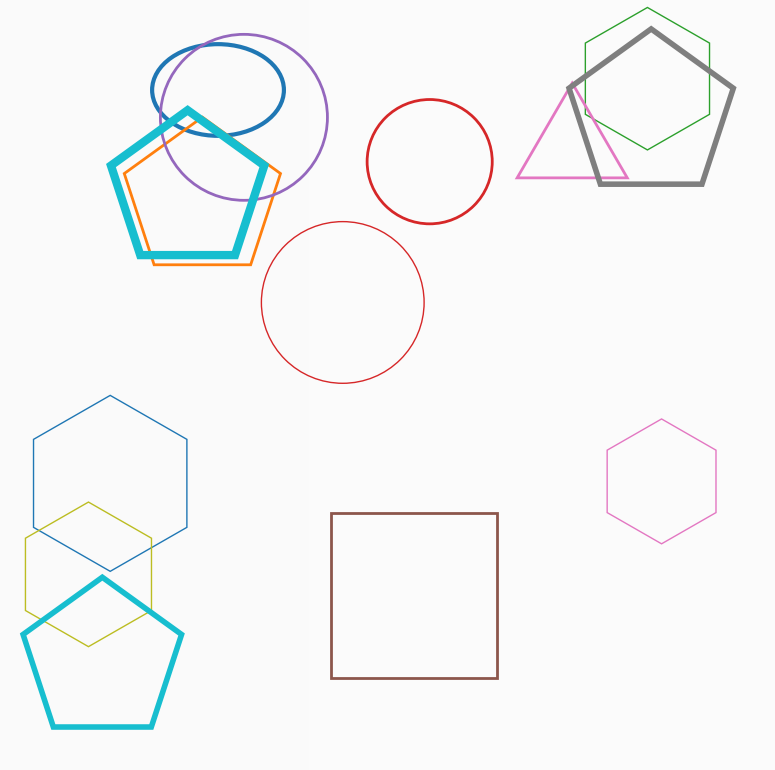[{"shape": "oval", "thickness": 1.5, "radius": 0.43, "center": [0.281, 0.883]}, {"shape": "hexagon", "thickness": 0.5, "radius": 0.57, "center": [0.142, 0.372]}, {"shape": "pentagon", "thickness": 1, "radius": 0.53, "center": [0.261, 0.742]}, {"shape": "hexagon", "thickness": 0.5, "radius": 0.46, "center": [0.835, 0.898]}, {"shape": "circle", "thickness": 1, "radius": 0.4, "center": [0.554, 0.79]}, {"shape": "circle", "thickness": 0.5, "radius": 0.52, "center": [0.442, 0.607]}, {"shape": "circle", "thickness": 1, "radius": 0.54, "center": [0.315, 0.848]}, {"shape": "square", "thickness": 1, "radius": 0.53, "center": [0.534, 0.227]}, {"shape": "hexagon", "thickness": 0.5, "radius": 0.41, "center": [0.854, 0.375]}, {"shape": "triangle", "thickness": 1, "radius": 0.41, "center": [0.738, 0.81]}, {"shape": "pentagon", "thickness": 2, "radius": 0.56, "center": [0.84, 0.851]}, {"shape": "hexagon", "thickness": 0.5, "radius": 0.47, "center": [0.114, 0.254]}, {"shape": "pentagon", "thickness": 3, "radius": 0.52, "center": [0.242, 0.753]}, {"shape": "pentagon", "thickness": 2, "radius": 0.54, "center": [0.132, 0.143]}]